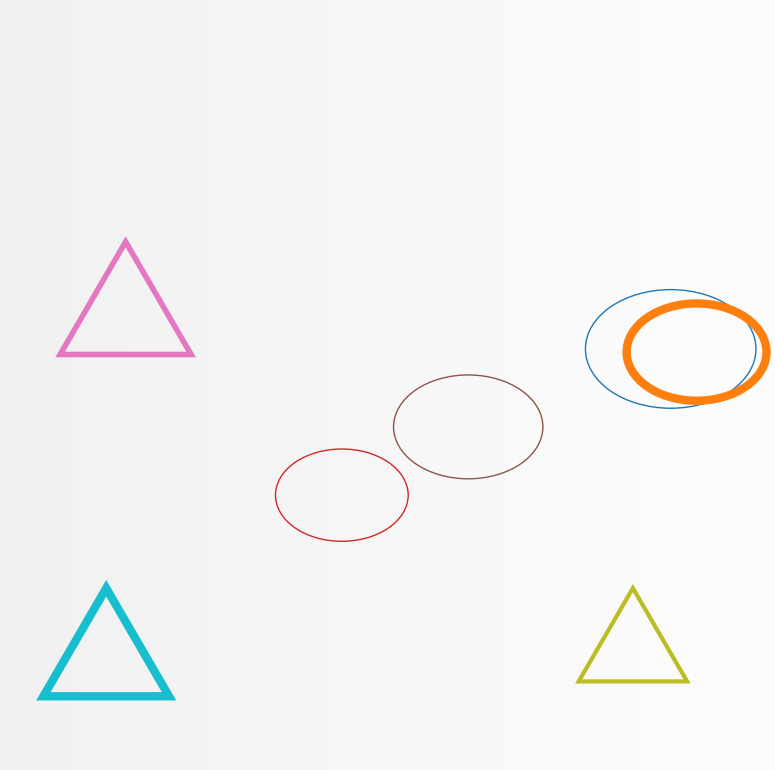[{"shape": "oval", "thickness": 0.5, "radius": 0.55, "center": [0.865, 0.547]}, {"shape": "oval", "thickness": 3, "radius": 0.45, "center": [0.899, 0.543]}, {"shape": "oval", "thickness": 0.5, "radius": 0.43, "center": [0.441, 0.357]}, {"shape": "oval", "thickness": 0.5, "radius": 0.48, "center": [0.604, 0.446]}, {"shape": "triangle", "thickness": 2, "radius": 0.49, "center": [0.162, 0.588]}, {"shape": "triangle", "thickness": 1.5, "radius": 0.4, "center": [0.817, 0.155]}, {"shape": "triangle", "thickness": 3, "radius": 0.47, "center": [0.137, 0.143]}]